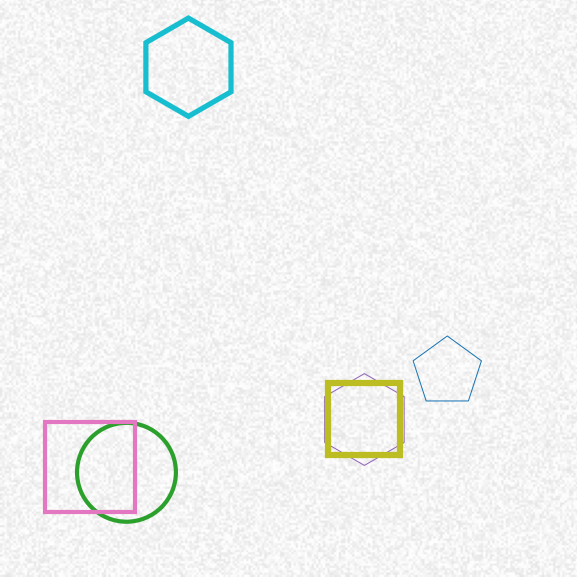[{"shape": "pentagon", "thickness": 0.5, "radius": 0.31, "center": [0.775, 0.355]}, {"shape": "circle", "thickness": 2, "radius": 0.43, "center": [0.219, 0.181]}, {"shape": "hexagon", "thickness": 0.5, "radius": 0.4, "center": [0.631, 0.273]}, {"shape": "square", "thickness": 2, "radius": 0.39, "center": [0.156, 0.19]}, {"shape": "square", "thickness": 3, "radius": 0.31, "center": [0.63, 0.273]}, {"shape": "hexagon", "thickness": 2.5, "radius": 0.43, "center": [0.326, 0.883]}]